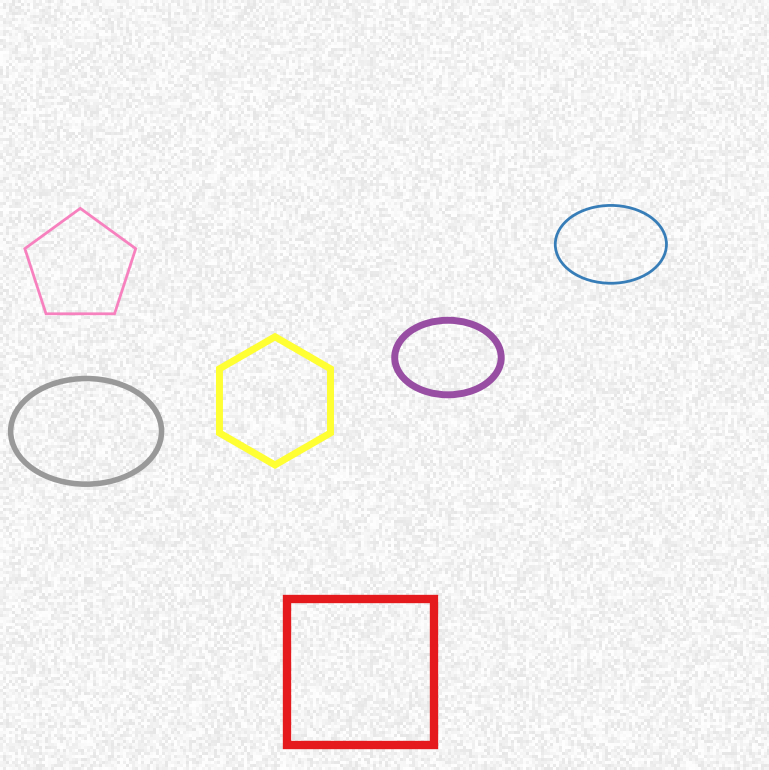[{"shape": "square", "thickness": 3, "radius": 0.48, "center": [0.468, 0.127]}, {"shape": "oval", "thickness": 1, "radius": 0.36, "center": [0.793, 0.683]}, {"shape": "oval", "thickness": 2.5, "radius": 0.35, "center": [0.582, 0.536]}, {"shape": "hexagon", "thickness": 2.5, "radius": 0.42, "center": [0.357, 0.479]}, {"shape": "pentagon", "thickness": 1, "radius": 0.38, "center": [0.104, 0.654]}, {"shape": "oval", "thickness": 2, "radius": 0.49, "center": [0.112, 0.44]}]